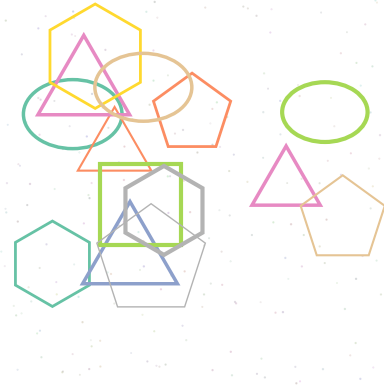[{"shape": "hexagon", "thickness": 2, "radius": 0.55, "center": [0.136, 0.315]}, {"shape": "oval", "thickness": 2.5, "radius": 0.64, "center": [0.189, 0.704]}, {"shape": "triangle", "thickness": 1.5, "radius": 0.55, "center": [0.298, 0.612]}, {"shape": "pentagon", "thickness": 2, "radius": 0.53, "center": [0.499, 0.705]}, {"shape": "triangle", "thickness": 2.5, "radius": 0.71, "center": [0.338, 0.334]}, {"shape": "triangle", "thickness": 2.5, "radius": 0.69, "center": [0.218, 0.771]}, {"shape": "triangle", "thickness": 2.5, "radius": 0.51, "center": [0.743, 0.518]}, {"shape": "square", "thickness": 3, "radius": 0.52, "center": [0.365, 0.469]}, {"shape": "oval", "thickness": 3, "radius": 0.55, "center": [0.844, 0.709]}, {"shape": "hexagon", "thickness": 2, "radius": 0.68, "center": [0.247, 0.854]}, {"shape": "pentagon", "thickness": 1.5, "radius": 0.57, "center": [0.89, 0.43]}, {"shape": "oval", "thickness": 2.5, "radius": 0.63, "center": [0.372, 0.773]}, {"shape": "pentagon", "thickness": 1, "radius": 0.74, "center": [0.392, 0.323]}, {"shape": "hexagon", "thickness": 3, "radius": 0.58, "center": [0.426, 0.453]}]